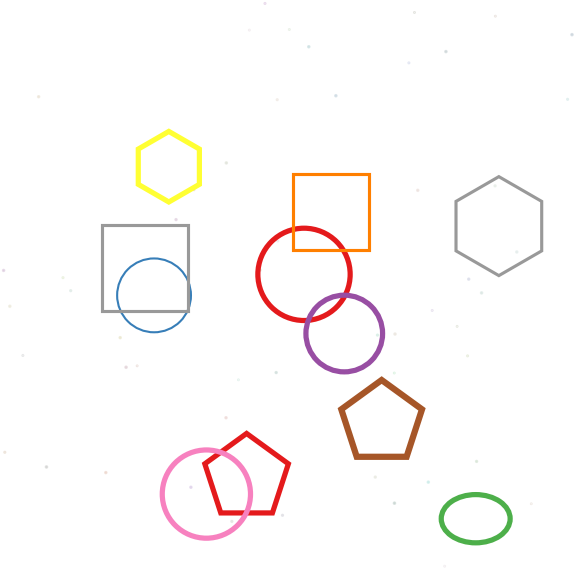[{"shape": "circle", "thickness": 2.5, "radius": 0.4, "center": [0.526, 0.524]}, {"shape": "pentagon", "thickness": 2.5, "radius": 0.38, "center": [0.427, 0.172]}, {"shape": "circle", "thickness": 1, "radius": 0.32, "center": [0.267, 0.488]}, {"shape": "oval", "thickness": 2.5, "radius": 0.3, "center": [0.824, 0.101]}, {"shape": "circle", "thickness": 2.5, "radius": 0.33, "center": [0.596, 0.422]}, {"shape": "square", "thickness": 1.5, "radius": 0.33, "center": [0.573, 0.632]}, {"shape": "hexagon", "thickness": 2.5, "radius": 0.31, "center": [0.292, 0.71]}, {"shape": "pentagon", "thickness": 3, "radius": 0.37, "center": [0.661, 0.268]}, {"shape": "circle", "thickness": 2.5, "radius": 0.38, "center": [0.357, 0.144]}, {"shape": "hexagon", "thickness": 1.5, "radius": 0.43, "center": [0.864, 0.608]}, {"shape": "square", "thickness": 1.5, "radius": 0.37, "center": [0.251, 0.535]}]